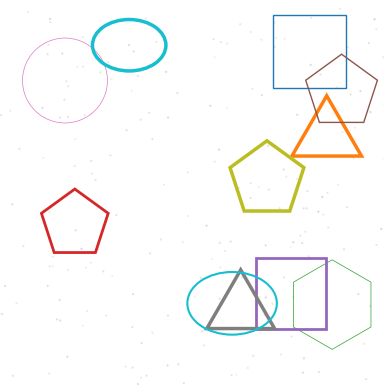[{"shape": "square", "thickness": 1, "radius": 0.47, "center": [0.804, 0.867]}, {"shape": "triangle", "thickness": 2.5, "radius": 0.52, "center": [0.849, 0.647]}, {"shape": "hexagon", "thickness": 0.5, "radius": 0.58, "center": [0.863, 0.209]}, {"shape": "pentagon", "thickness": 2, "radius": 0.46, "center": [0.194, 0.418]}, {"shape": "square", "thickness": 2, "radius": 0.46, "center": [0.756, 0.237]}, {"shape": "pentagon", "thickness": 1, "radius": 0.49, "center": [0.887, 0.761]}, {"shape": "circle", "thickness": 0.5, "radius": 0.55, "center": [0.169, 0.791]}, {"shape": "triangle", "thickness": 2.5, "radius": 0.51, "center": [0.625, 0.197]}, {"shape": "pentagon", "thickness": 2.5, "radius": 0.5, "center": [0.693, 0.533]}, {"shape": "oval", "thickness": 2.5, "radius": 0.48, "center": [0.336, 0.883]}, {"shape": "oval", "thickness": 1.5, "radius": 0.58, "center": [0.603, 0.212]}]